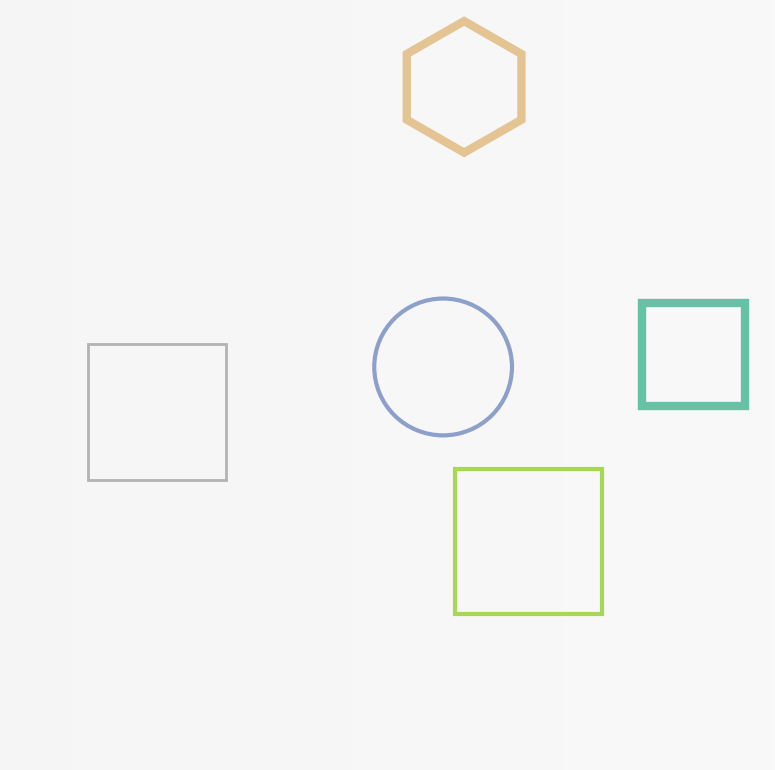[{"shape": "square", "thickness": 3, "radius": 0.33, "center": [0.895, 0.54]}, {"shape": "circle", "thickness": 1.5, "radius": 0.44, "center": [0.572, 0.523]}, {"shape": "square", "thickness": 1.5, "radius": 0.47, "center": [0.682, 0.297]}, {"shape": "hexagon", "thickness": 3, "radius": 0.43, "center": [0.599, 0.887]}, {"shape": "square", "thickness": 1, "radius": 0.44, "center": [0.202, 0.465]}]